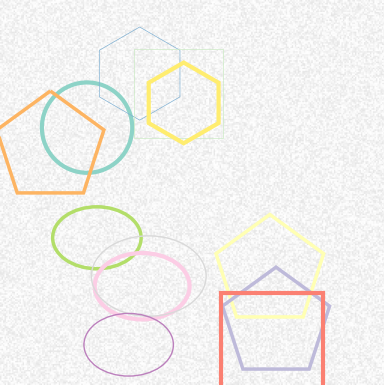[{"shape": "circle", "thickness": 3, "radius": 0.59, "center": [0.226, 0.669]}, {"shape": "pentagon", "thickness": 2.5, "radius": 0.74, "center": [0.701, 0.296]}, {"shape": "pentagon", "thickness": 2.5, "radius": 0.73, "center": [0.717, 0.16]}, {"shape": "square", "thickness": 3, "radius": 0.66, "center": [0.707, 0.108]}, {"shape": "hexagon", "thickness": 0.5, "radius": 0.6, "center": [0.363, 0.809]}, {"shape": "pentagon", "thickness": 2.5, "radius": 0.73, "center": [0.131, 0.617]}, {"shape": "oval", "thickness": 2.5, "radius": 0.57, "center": [0.252, 0.382]}, {"shape": "oval", "thickness": 3, "radius": 0.62, "center": [0.369, 0.257]}, {"shape": "oval", "thickness": 1, "radius": 0.75, "center": [0.386, 0.283]}, {"shape": "oval", "thickness": 1, "radius": 0.58, "center": [0.334, 0.105]}, {"shape": "square", "thickness": 0.5, "radius": 0.58, "center": [0.463, 0.757]}, {"shape": "hexagon", "thickness": 3, "radius": 0.52, "center": [0.477, 0.733]}]